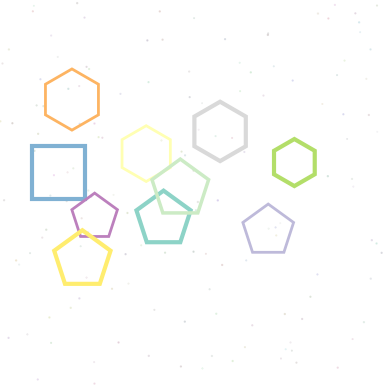[{"shape": "pentagon", "thickness": 3, "radius": 0.37, "center": [0.425, 0.431]}, {"shape": "hexagon", "thickness": 2, "radius": 0.36, "center": [0.38, 0.601]}, {"shape": "pentagon", "thickness": 2, "radius": 0.35, "center": [0.697, 0.401]}, {"shape": "square", "thickness": 3, "radius": 0.35, "center": [0.152, 0.552]}, {"shape": "hexagon", "thickness": 2, "radius": 0.4, "center": [0.187, 0.741]}, {"shape": "hexagon", "thickness": 3, "radius": 0.31, "center": [0.765, 0.578]}, {"shape": "hexagon", "thickness": 3, "radius": 0.39, "center": [0.572, 0.659]}, {"shape": "pentagon", "thickness": 2, "radius": 0.31, "center": [0.246, 0.436]}, {"shape": "pentagon", "thickness": 2.5, "radius": 0.39, "center": [0.468, 0.509]}, {"shape": "pentagon", "thickness": 3, "radius": 0.38, "center": [0.214, 0.325]}]